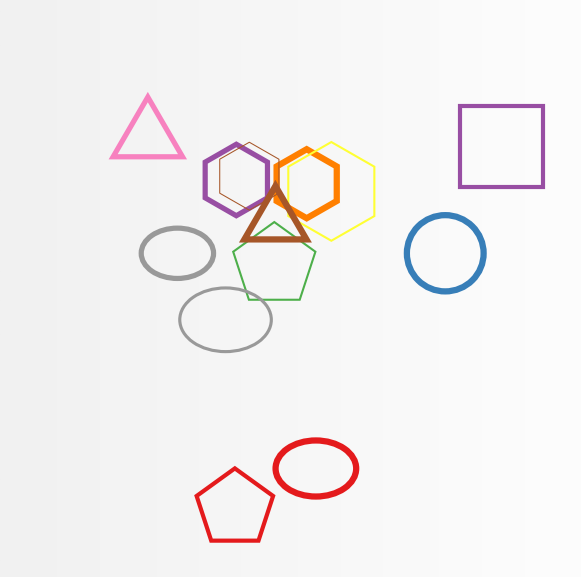[{"shape": "pentagon", "thickness": 2, "radius": 0.35, "center": [0.404, 0.119]}, {"shape": "oval", "thickness": 3, "radius": 0.35, "center": [0.543, 0.188]}, {"shape": "circle", "thickness": 3, "radius": 0.33, "center": [0.766, 0.561]}, {"shape": "pentagon", "thickness": 1, "radius": 0.37, "center": [0.472, 0.54]}, {"shape": "hexagon", "thickness": 2.5, "radius": 0.31, "center": [0.407, 0.687]}, {"shape": "square", "thickness": 2, "radius": 0.35, "center": [0.863, 0.746]}, {"shape": "hexagon", "thickness": 3, "radius": 0.3, "center": [0.528, 0.681]}, {"shape": "hexagon", "thickness": 1, "radius": 0.43, "center": [0.57, 0.668]}, {"shape": "triangle", "thickness": 3, "radius": 0.31, "center": [0.474, 0.615]}, {"shape": "hexagon", "thickness": 0.5, "radius": 0.29, "center": [0.429, 0.694]}, {"shape": "triangle", "thickness": 2.5, "radius": 0.34, "center": [0.254, 0.762]}, {"shape": "oval", "thickness": 2.5, "radius": 0.31, "center": [0.305, 0.561]}, {"shape": "oval", "thickness": 1.5, "radius": 0.39, "center": [0.388, 0.445]}]